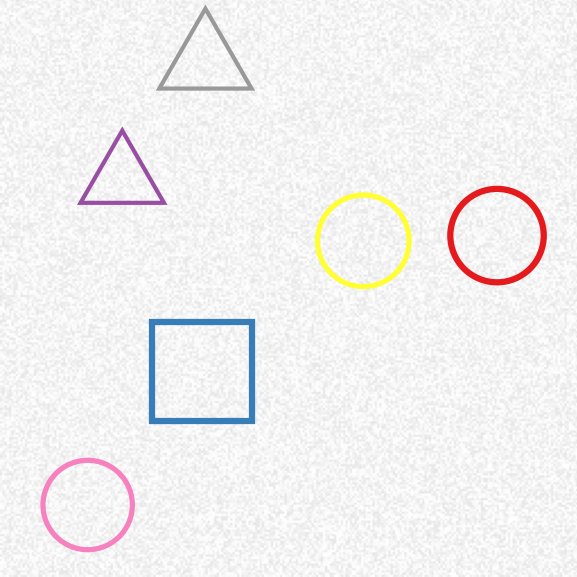[{"shape": "circle", "thickness": 3, "radius": 0.4, "center": [0.861, 0.591]}, {"shape": "square", "thickness": 3, "radius": 0.43, "center": [0.35, 0.356]}, {"shape": "triangle", "thickness": 2, "radius": 0.42, "center": [0.212, 0.69]}, {"shape": "circle", "thickness": 2.5, "radius": 0.4, "center": [0.629, 0.582]}, {"shape": "circle", "thickness": 2.5, "radius": 0.39, "center": [0.152, 0.125]}, {"shape": "triangle", "thickness": 2, "radius": 0.46, "center": [0.356, 0.892]}]